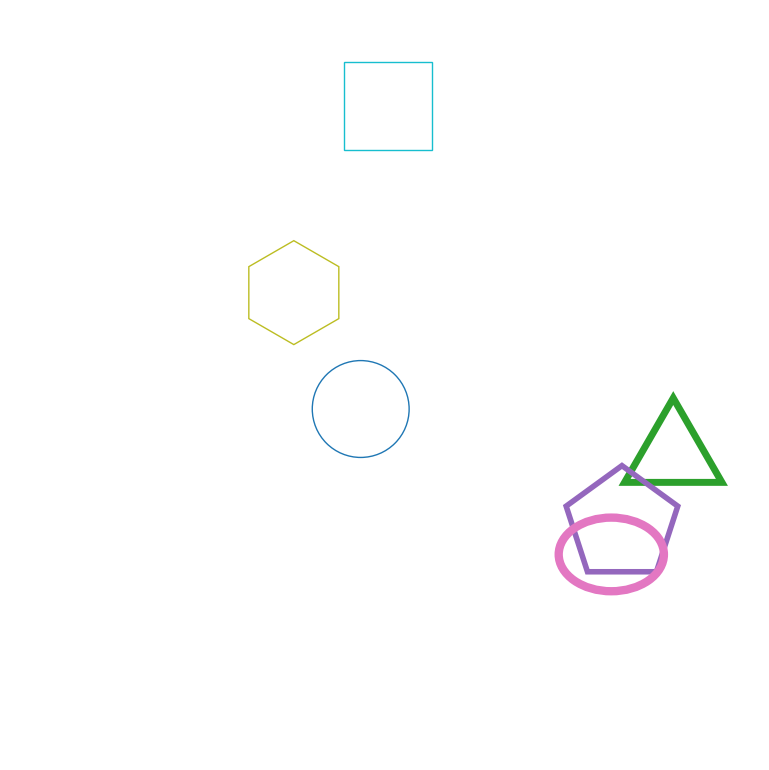[{"shape": "circle", "thickness": 0.5, "radius": 0.31, "center": [0.468, 0.469]}, {"shape": "triangle", "thickness": 2.5, "radius": 0.36, "center": [0.874, 0.41]}, {"shape": "pentagon", "thickness": 2, "radius": 0.38, "center": [0.808, 0.319]}, {"shape": "oval", "thickness": 3, "radius": 0.34, "center": [0.794, 0.28]}, {"shape": "hexagon", "thickness": 0.5, "radius": 0.34, "center": [0.382, 0.62]}, {"shape": "square", "thickness": 0.5, "radius": 0.29, "center": [0.504, 0.862]}]